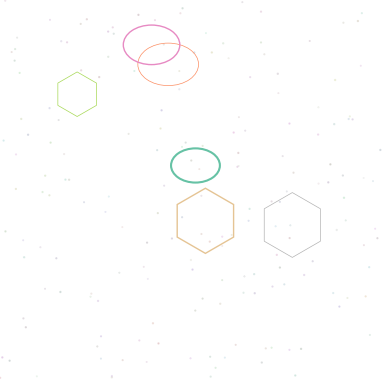[{"shape": "oval", "thickness": 1.5, "radius": 0.32, "center": [0.508, 0.57]}, {"shape": "oval", "thickness": 0.5, "radius": 0.39, "center": [0.437, 0.833]}, {"shape": "oval", "thickness": 1, "radius": 0.37, "center": [0.394, 0.884]}, {"shape": "hexagon", "thickness": 0.5, "radius": 0.29, "center": [0.2, 0.755]}, {"shape": "hexagon", "thickness": 1, "radius": 0.42, "center": [0.533, 0.426]}, {"shape": "hexagon", "thickness": 0.5, "radius": 0.42, "center": [0.759, 0.416]}]